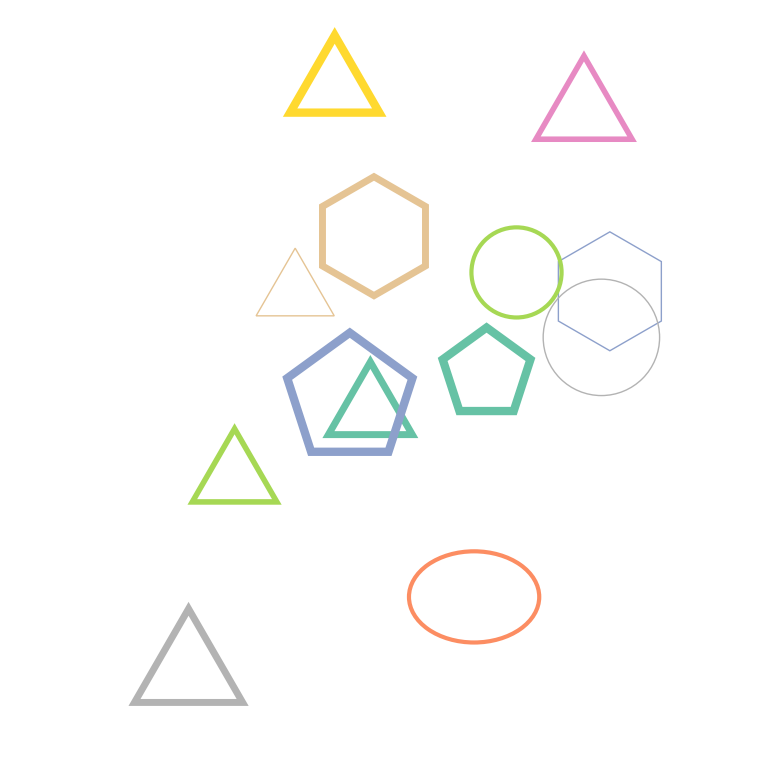[{"shape": "pentagon", "thickness": 3, "radius": 0.3, "center": [0.632, 0.515]}, {"shape": "triangle", "thickness": 2.5, "radius": 0.31, "center": [0.481, 0.467]}, {"shape": "oval", "thickness": 1.5, "radius": 0.42, "center": [0.616, 0.225]}, {"shape": "hexagon", "thickness": 0.5, "radius": 0.39, "center": [0.792, 0.622]}, {"shape": "pentagon", "thickness": 3, "radius": 0.43, "center": [0.454, 0.482]}, {"shape": "triangle", "thickness": 2, "radius": 0.36, "center": [0.758, 0.855]}, {"shape": "circle", "thickness": 1.5, "radius": 0.29, "center": [0.671, 0.646]}, {"shape": "triangle", "thickness": 2, "radius": 0.32, "center": [0.305, 0.38]}, {"shape": "triangle", "thickness": 3, "radius": 0.33, "center": [0.435, 0.887]}, {"shape": "triangle", "thickness": 0.5, "radius": 0.29, "center": [0.383, 0.619]}, {"shape": "hexagon", "thickness": 2.5, "radius": 0.39, "center": [0.486, 0.693]}, {"shape": "circle", "thickness": 0.5, "radius": 0.38, "center": [0.781, 0.562]}, {"shape": "triangle", "thickness": 2.5, "radius": 0.41, "center": [0.245, 0.128]}]